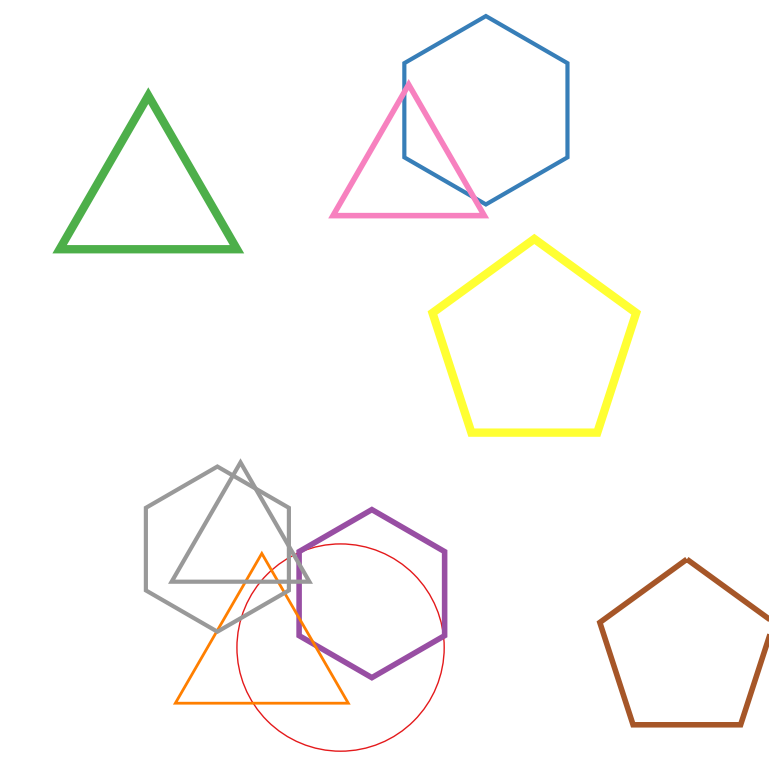[{"shape": "circle", "thickness": 0.5, "radius": 0.67, "center": [0.442, 0.159]}, {"shape": "hexagon", "thickness": 1.5, "radius": 0.61, "center": [0.631, 0.857]}, {"shape": "triangle", "thickness": 3, "radius": 0.66, "center": [0.193, 0.743]}, {"shape": "hexagon", "thickness": 2, "radius": 0.55, "center": [0.483, 0.229]}, {"shape": "triangle", "thickness": 1, "radius": 0.65, "center": [0.34, 0.152]}, {"shape": "pentagon", "thickness": 3, "radius": 0.7, "center": [0.694, 0.551]}, {"shape": "pentagon", "thickness": 2, "radius": 0.59, "center": [0.892, 0.155]}, {"shape": "triangle", "thickness": 2, "radius": 0.57, "center": [0.531, 0.777]}, {"shape": "triangle", "thickness": 1.5, "radius": 0.52, "center": [0.312, 0.296]}, {"shape": "hexagon", "thickness": 1.5, "radius": 0.54, "center": [0.282, 0.287]}]